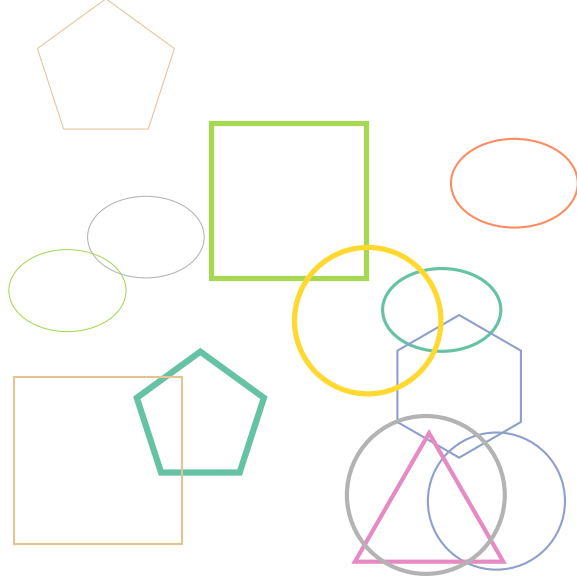[{"shape": "pentagon", "thickness": 3, "radius": 0.58, "center": [0.347, 0.275]}, {"shape": "oval", "thickness": 1.5, "radius": 0.51, "center": [0.765, 0.462]}, {"shape": "oval", "thickness": 1, "radius": 0.55, "center": [0.891, 0.682]}, {"shape": "hexagon", "thickness": 1, "radius": 0.62, "center": [0.795, 0.33]}, {"shape": "circle", "thickness": 1, "radius": 0.59, "center": [0.86, 0.131]}, {"shape": "triangle", "thickness": 2, "radius": 0.74, "center": [0.743, 0.101]}, {"shape": "oval", "thickness": 0.5, "radius": 0.51, "center": [0.117, 0.496]}, {"shape": "square", "thickness": 2.5, "radius": 0.67, "center": [0.5, 0.652]}, {"shape": "circle", "thickness": 2.5, "radius": 0.63, "center": [0.637, 0.444]}, {"shape": "square", "thickness": 1, "radius": 0.73, "center": [0.17, 0.201]}, {"shape": "pentagon", "thickness": 0.5, "radius": 0.62, "center": [0.183, 0.877]}, {"shape": "oval", "thickness": 0.5, "radius": 0.5, "center": [0.253, 0.589]}, {"shape": "circle", "thickness": 2, "radius": 0.68, "center": [0.737, 0.142]}]